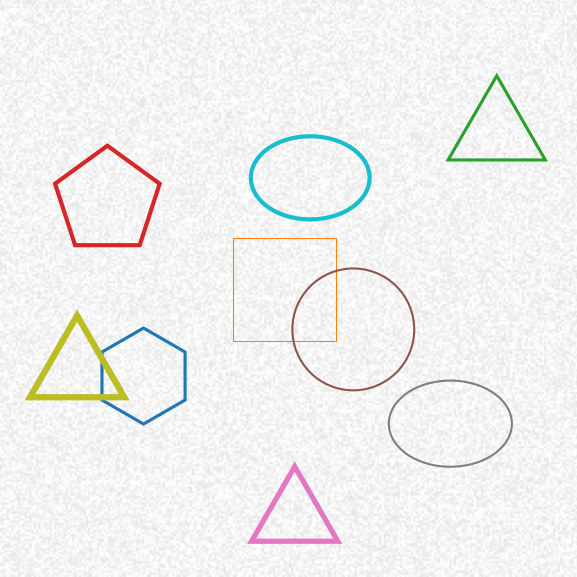[{"shape": "hexagon", "thickness": 1.5, "radius": 0.42, "center": [0.249, 0.348]}, {"shape": "square", "thickness": 0.5, "radius": 0.45, "center": [0.493, 0.498]}, {"shape": "triangle", "thickness": 1.5, "radius": 0.49, "center": [0.86, 0.771]}, {"shape": "pentagon", "thickness": 2, "radius": 0.48, "center": [0.186, 0.652]}, {"shape": "circle", "thickness": 1, "radius": 0.53, "center": [0.612, 0.429]}, {"shape": "triangle", "thickness": 2.5, "radius": 0.43, "center": [0.51, 0.105]}, {"shape": "oval", "thickness": 1, "radius": 0.53, "center": [0.78, 0.265]}, {"shape": "triangle", "thickness": 3, "radius": 0.47, "center": [0.134, 0.358]}, {"shape": "oval", "thickness": 2, "radius": 0.51, "center": [0.537, 0.691]}]